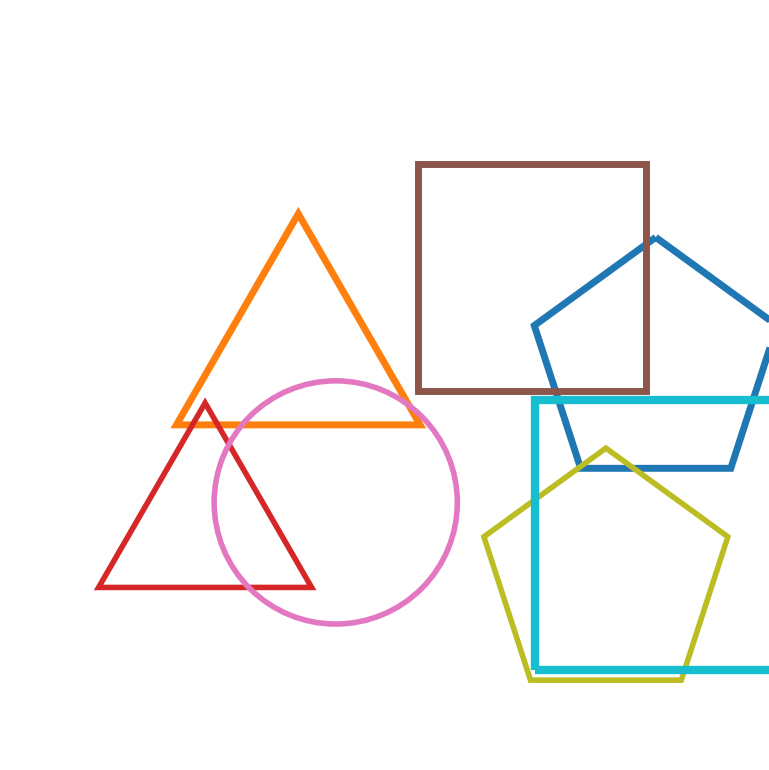[{"shape": "pentagon", "thickness": 2.5, "radius": 0.83, "center": [0.852, 0.526]}, {"shape": "triangle", "thickness": 2.5, "radius": 0.91, "center": [0.387, 0.54]}, {"shape": "triangle", "thickness": 2, "radius": 0.8, "center": [0.266, 0.317]}, {"shape": "square", "thickness": 2.5, "radius": 0.74, "center": [0.691, 0.64]}, {"shape": "circle", "thickness": 2, "radius": 0.79, "center": [0.436, 0.347]}, {"shape": "pentagon", "thickness": 2, "radius": 0.83, "center": [0.787, 0.251]}, {"shape": "square", "thickness": 3, "radius": 0.88, "center": [0.87, 0.305]}]